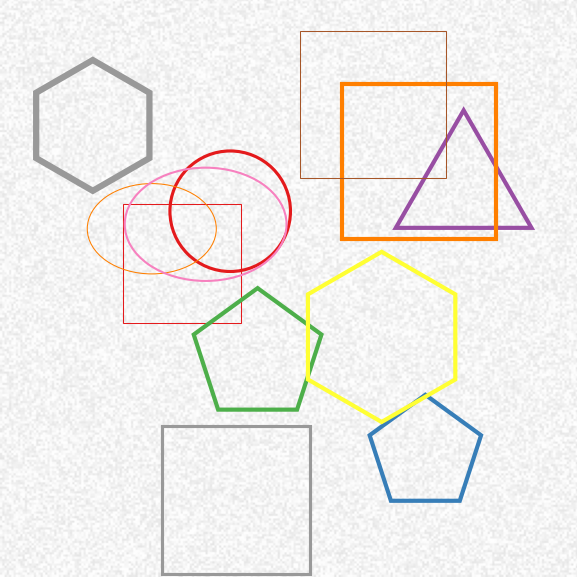[{"shape": "square", "thickness": 0.5, "radius": 0.51, "center": [0.315, 0.543]}, {"shape": "circle", "thickness": 1.5, "radius": 0.52, "center": [0.399, 0.633]}, {"shape": "pentagon", "thickness": 2, "radius": 0.51, "center": [0.737, 0.214]}, {"shape": "pentagon", "thickness": 2, "radius": 0.58, "center": [0.446, 0.384]}, {"shape": "triangle", "thickness": 2, "radius": 0.68, "center": [0.803, 0.672]}, {"shape": "square", "thickness": 2, "radius": 0.67, "center": [0.726, 0.719]}, {"shape": "oval", "thickness": 0.5, "radius": 0.56, "center": [0.263, 0.603]}, {"shape": "hexagon", "thickness": 2, "radius": 0.74, "center": [0.661, 0.416]}, {"shape": "square", "thickness": 0.5, "radius": 0.64, "center": [0.646, 0.818]}, {"shape": "oval", "thickness": 1, "radius": 0.7, "center": [0.356, 0.611]}, {"shape": "hexagon", "thickness": 3, "radius": 0.57, "center": [0.161, 0.782]}, {"shape": "square", "thickness": 1.5, "radius": 0.64, "center": [0.409, 0.133]}]